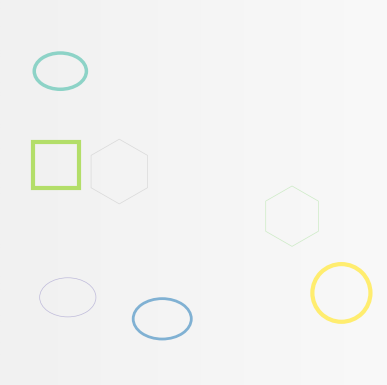[{"shape": "oval", "thickness": 2.5, "radius": 0.34, "center": [0.156, 0.815]}, {"shape": "oval", "thickness": 0.5, "radius": 0.36, "center": [0.175, 0.228]}, {"shape": "oval", "thickness": 2, "radius": 0.37, "center": [0.419, 0.172]}, {"shape": "square", "thickness": 3, "radius": 0.3, "center": [0.145, 0.571]}, {"shape": "hexagon", "thickness": 0.5, "radius": 0.42, "center": [0.308, 0.554]}, {"shape": "hexagon", "thickness": 0.5, "radius": 0.39, "center": [0.754, 0.438]}, {"shape": "circle", "thickness": 3, "radius": 0.37, "center": [0.881, 0.239]}]